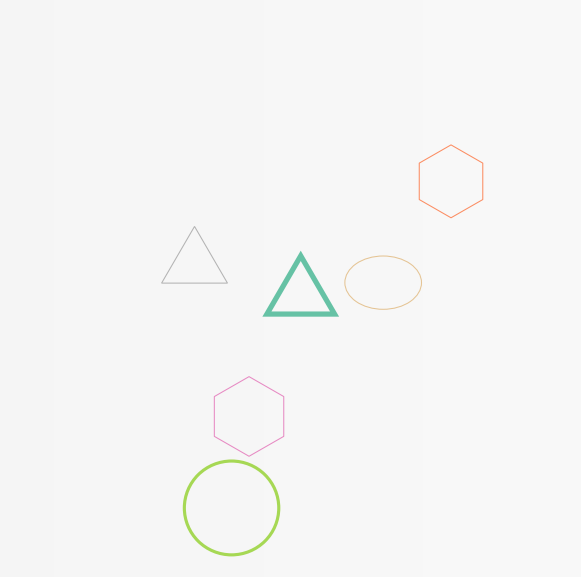[{"shape": "triangle", "thickness": 2.5, "radius": 0.34, "center": [0.517, 0.489]}, {"shape": "hexagon", "thickness": 0.5, "radius": 0.32, "center": [0.776, 0.685]}, {"shape": "hexagon", "thickness": 0.5, "radius": 0.34, "center": [0.428, 0.278]}, {"shape": "circle", "thickness": 1.5, "radius": 0.41, "center": [0.398, 0.12]}, {"shape": "oval", "thickness": 0.5, "radius": 0.33, "center": [0.659, 0.51]}, {"shape": "triangle", "thickness": 0.5, "radius": 0.33, "center": [0.335, 0.542]}]